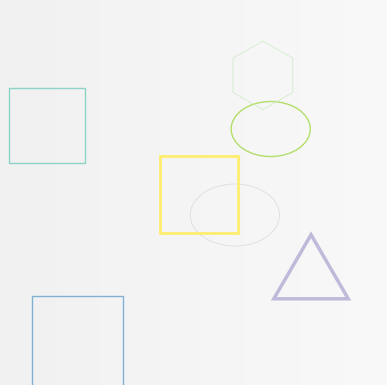[{"shape": "square", "thickness": 1, "radius": 0.49, "center": [0.121, 0.674]}, {"shape": "triangle", "thickness": 2.5, "radius": 0.55, "center": [0.803, 0.279]}, {"shape": "square", "thickness": 1, "radius": 0.59, "center": [0.2, 0.113]}, {"shape": "oval", "thickness": 1, "radius": 0.51, "center": [0.699, 0.665]}, {"shape": "oval", "thickness": 0.5, "radius": 0.58, "center": [0.606, 0.442]}, {"shape": "hexagon", "thickness": 0.5, "radius": 0.44, "center": [0.678, 0.804]}, {"shape": "square", "thickness": 2, "radius": 0.5, "center": [0.513, 0.494]}]